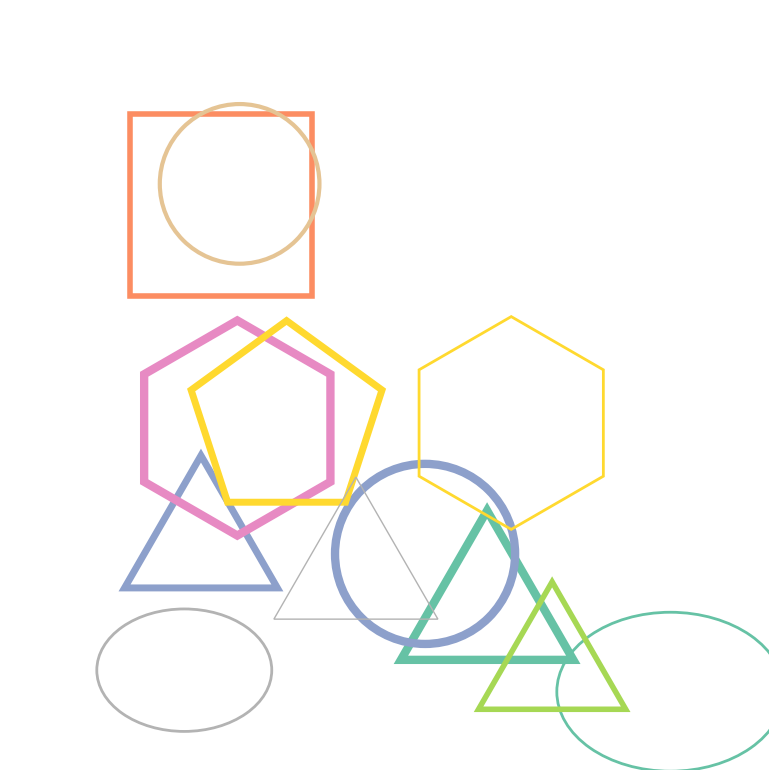[{"shape": "triangle", "thickness": 3, "radius": 0.65, "center": [0.633, 0.208]}, {"shape": "oval", "thickness": 1, "radius": 0.74, "center": [0.871, 0.102]}, {"shape": "square", "thickness": 2, "radius": 0.59, "center": [0.287, 0.734]}, {"shape": "triangle", "thickness": 2.5, "radius": 0.57, "center": [0.261, 0.294]}, {"shape": "circle", "thickness": 3, "radius": 0.58, "center": [0.552, 0.281]}, {"shape": "hexagon", "thickness": 3, "radius": 0.7, "center": [0.308, 0.444]}, {"shape": "triangle", "thickness": 2, "radius": 0.55, "center": [0.717, 0.134]}, {"shape": "hexagon", "thickness": 1, "radius": 0.69, "center": [0.664, 0.451]}, {"shape": "pentagon", "thickness": 2.5, "radius": 0.65, "center": [0.372, 0.453]}, {"shape": "circle", "thickness": 1.5, "radius": 0.52, "center": [0.311, 0.761]}, {"shape": "triangle", "thickness": 0.5, "radius": 0.61, "center": [0.462, 0.257]}, {"shape": "oval", "thickness": 1, "radius": 0.57, "center": [0.239, 0.13]}]